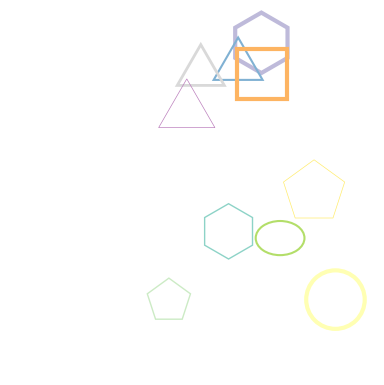[{"shape": "hexagon", "thickness": 1, "radius": 0.36, "center": [0.594, 0.399]}, {"shape": "circle", "thickness": 3, "radius": 0.38, "center": [0.871, 0.222]}, {"shape": "hexagon", "thickness": 3, "radius": 0.39, "center": [0.679, 0.889]}, {"shape": "triangle", "thickness": 1.5, "radius": 0.37, "center": [0.619, 0.829]}, {"shape": "square", "thickness": 3, "radius": 0.33, "center": [0.681, 0.808]}, {"shape": "oval", "thickness": 1.5, "radius": 0.32, "center": [0.727, 0.382]}, {"shape": "triangle", "thickness": 2, "radius": 0.35, "center": [0.522, 0.813]}, {"shape": "triangle", "thickness": 0.5, "radius": 0.42, "center": [0.485, 0.711]}, {"shape": "pentagon", "thickness": 1, "radius": 0.29, "center": [0.439, 0.219]}, {"shape": "pentagon", "thickness": 0.5, "radius": 0.42, "center": [0.816, 0.501]}]